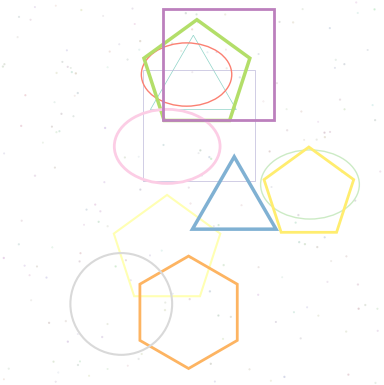[{"shape": "triangle", "thickness": 0.5, "radius": 0.64, "center": [0.502, 0.78]}, {"shape": "pentagon", "thickness": 1.5, "radius": 0.73, "center": [0.434, 0.348]}, {"shape": "square", "thickness": 0.5, "radius": 0.72, "center": [0.516, 0.674]}, {"shape": "oval", "thickness": 1, "radius": 0.59, "center": [0.485, 0.806]}, {"shape": "triangle", "thickness": 2.5, "radius": 0.63, "center": [0.608, 0.467]}, {"shape": "hexagon", "thickness": 2, "radius": 0.73, "center": [0.49, 0.189]}, {"shape": "pentagon", "thickness": 2.5, "radius": 0.72, "center": [0.511, 0.804]}, {"shape": "oval", "thickness": 2, "radius": 0.69, "center": [0.434, 0.62]}, {"shape": "circle", "thickness": 1.5, "radius": 0.66, "center": [0.315, 0.21]}, {"shape": "square", "thickness": 2, "radius": 0.72, "center": [0.568, 0.833]}, {"shape": "oval", "thickness": 1, "radius": 0.64, "center": [0.805, 0.521]}, {"shape": "pentagon", "thickness": 2, "radius": 0.61, "center": [0.802, 0.496]}]